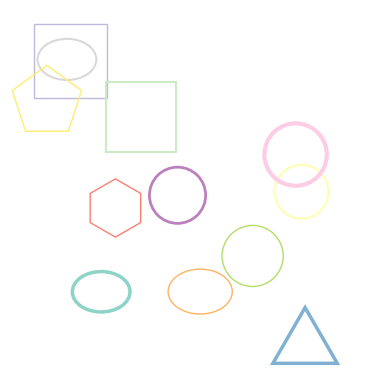[{"shape": "oval", "thickness": 2.5, "radius": 0.37, "center": [0.263, 0.242]}, {"shape": "circle", "thickness": 1.5, "radius": 0.35, "center": [0.783, 0.502]}, {"shape": "square", "thickness": 1, "radius": 0.48, "center": [0.183, 0.841]}, {"shape": "hexagon", "thickness": 1, "radius": 0.38, "center": [0.3, 0.46]}, {"shape": "triangle", "thickness": 2.5, "radius": 0.48, "center": [0.792, 0.105]}, {"shape": "oval", "thickness": 1, "radius": 0.42, "center": [0.52, 0.243]}, {"shape": "circle", "thickness": 1, "radius": 0.4, "center": [0.656, 0.335]}, {"shape": "circle", "thickness": 3, "radius": 0.41, "center": [0.768, 0.599]}, {"shape": "oval", "thickness": 1.5, "radius": 0.38, "center": [0.174, 0.846]}, {"shape": "circle", "thickness": 2, "radius": 0.36, "center": [0.461, 0.493]}, {"shape": "square", "thickness": 1.5, "radius": 0.45, "center": [0.367, 0.695]}, {"shape": "pentagon", "thickness": 1, "radius": 0.47, "center": [0.122, 0.736]}]